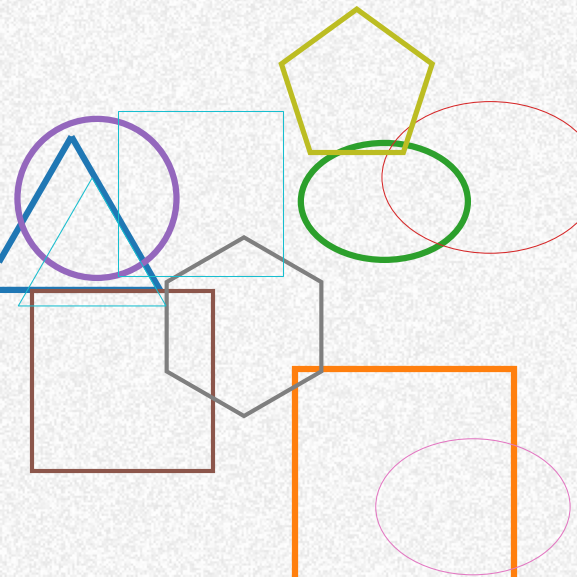[{"shape": "triangle", "thickness": 3, "radius": 0.88, "center": [0.124, 0.586]}, {"shape": "square", "thickness": 3, "radius": 0.95, "center": [0.7, 0.171]}, {"shape": "oval", "thickness": 3, "radius": 0.72, "center": [0.666, 0.65]}, {"shape": "oval", "thickness": 0.5, "radius": 0.94, "center": [0.849, 0.692]}, {"shape": "circle", "thickness": 3, "radius": 0.69, "center": [0.168, 0.656]}, {"shape": "square", "thickness": 2, "radius": 0.78, "center": [0.211, 0.339]}, {"shape": "oval", "thickness": 0.5, "radius": 0.84, "center": [0.819, 0.122]}, {"shape": "hexagon", "thickness": 2, "radius": 0.77, "center": [0.423, 0.433]}, {"shape": "pentagon", "thickness": 2.5, "radius": 0.69, "center": [0.618, 0.846]}, {"shape": "square", "thickness": 0.5, "radius": 0.71, "center": [0.348, 0.664]}, {"shape": "triangle", "thickness": 0.5, "radius": 0.74, "center": [0.16, 0.543]}]